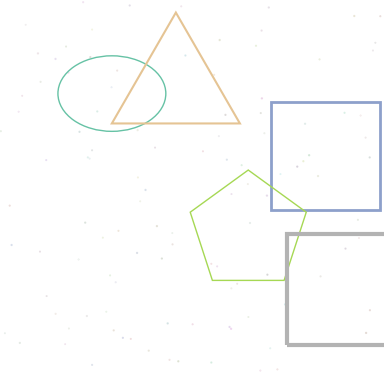[{"shape": "oval", "thickness": 1, "radius": 0.7, "center": [0.291, 0.757]}, {"shape": "square", "thickness": 2, "radius": 0.71, "center": [0.845, 0.595]}, {"shape": "pentagon", "thickness": 1, "radius": 0.79, "center": [0.645, 0.4]}, {"shape": "triangle", "thickness": 1.5, "radius": 0.96, "center": [0.457, 0.775]}, {"shape": "square", "thickness": 3, "radius": 0.72, "center": [0.89, 0.248]}]